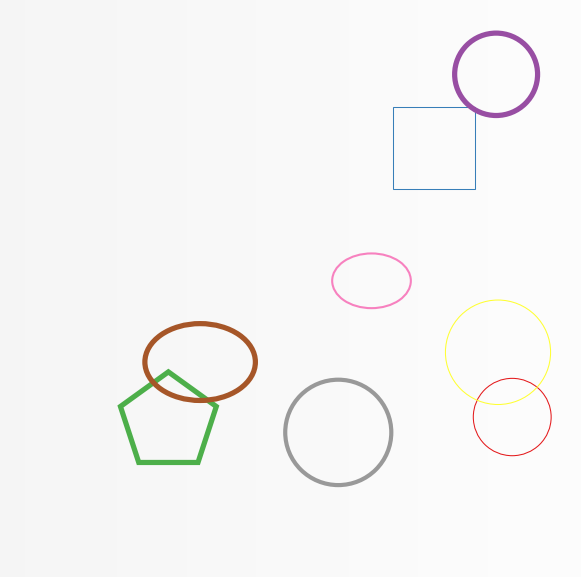[{"shape": "circle", "thickness": 0.5, "radius": 0.33, "center": [0.881, 0.277]}, {"shape": "square", "thickness": 0.5, "radius": 0.35, "center": [0.746, 0.743]}, {"shape": "pentagon", "thickness": 2.5, "radius": 0.43, "center": [0.29, 0.268]}, {"shape": "circle", "thickness": 2.5, "radius": 0.36, "center": [0.854, 0.87]}, {"shape": "circle", "thickness": 0.5, "radius": 0.45, "center": [0.857, 0.389]}, {"shape": "oval", "thickness": 2.5, "radius": 0.48, "center": [0.344, 0.372]}, {"shape": "oval", "thickness": 1, "radius": 0.34, "center": [0.639, 0.513]}, {"shape": "circle", "thickness": 2, "radius": 0.46, "center": [0.582, 0.25]}]